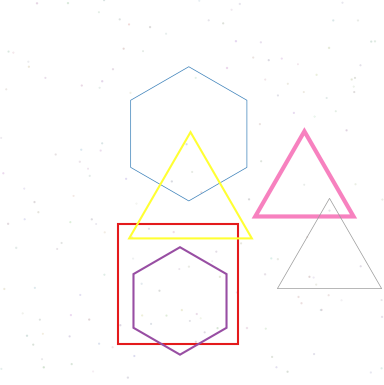[{"shape": "square", "thickness": 1.5, "radius": 0.78, "center": [0.463, 0.262]}, {"shape": "hexagon", "thickness": 0.5, "radius": 0.87, "center": [0.49, 0.652]}, {"shape": "hexagon", "thickness": 1.5, "radius": 0.7, "center": [0.468, 0.218]}, {"shape": "triangle", "thickness": 1.5, "radius": 0.92, "center": [0.495, 0.473]}, {"shape": "triangle", "thickness": 3, "radius": 0.74, "center": [0.791, 0.511]}, {"shape": "triangle", "thickness": 0.5, "radius": 0.78, "center": [0.856, 0.328]}]